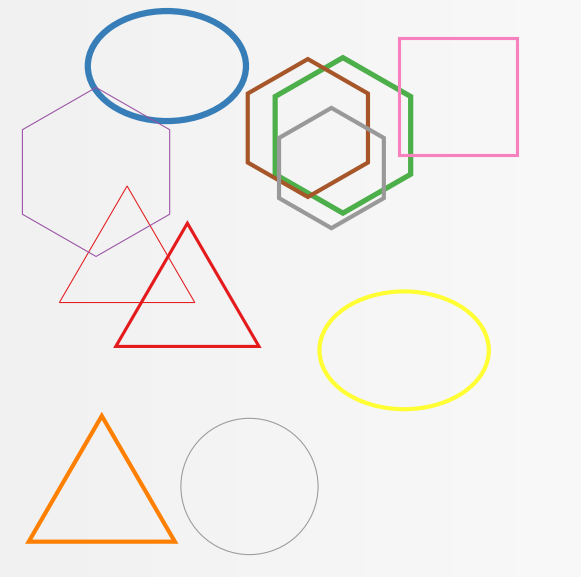[{"shape": "triangle", "thickness": 1.5, "radius": 0.71, "center": [0.322, 0.47]}, {"shape": "triangle", "thickness": 0.5, "radius": 0.67, "center": [0.219, 0.543]}, {"shape": "oval", "thickness": 3, "radius": 0.68, "center": [0.287, 0.885]}, {"shape": "hexagon", "thickness": 2.5, "radius": 0.67, "center": [0.59, 0.765]}, {"shape": "hexagon", "thickness": 0.5, "radius": 0.73, "center": [0.165, 0.701]}, {"shape": "triangle", "thickness": 2, "radius": 0.73, "center": [0.175, 0.134]}, {"shape": "oval", "thickness": 2, "radius": 0.73, "center": [0.695, 0.393]}, {"shape": "hexagon", "thickness": 2, "radius": 0.6, "center": [0.53, 0.777]}, {"shape": "square", "thickness": 1.5, "radius": 0.51, "center": [0.788, 0.832]}, {"shape": "circle", "thickness": 0.5, "radius": 0.59, "center": [0.429, 0.157]}, {"shape": "hexagon", "thickness": 2, "radius": 0.52, "center": [0.57, 0.708]}]